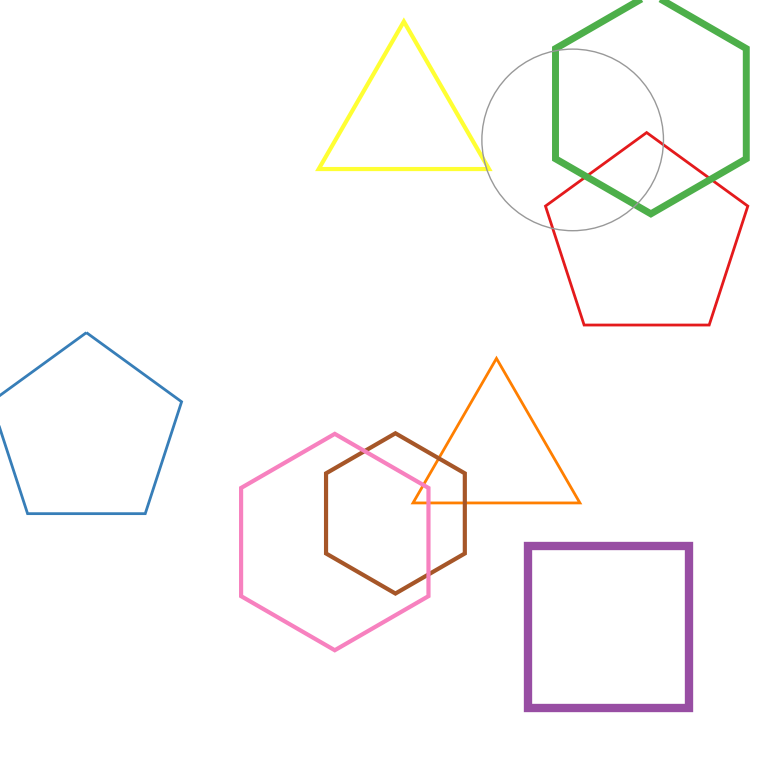[{"shape": "pentagon", "thickness": 1, "radius": 0.69, "center": [0.84, 0.69]}, {"shape": "pentagon", "thickness": 1, "radius": 0.65, "center": [0.112, 0.438]}, {"shape": "hexagon", "thickness": 2.5, "radius": 0.72, "center": [0.845, 0.865]}, {"shape": "square", "thickness": 3, "radius": 0.52, "center": [0.79, 0.186]}, {"shape": "triangle", "thickness": 1, "radius": 0.63, "center": [0.645, 0.409]}, {"shape": "triangle", "thickness": 1.5, "radius": 0.64, "center": [0.524, 0.844]}, {"shape": "hexagon", "thickness": 1.5, "radius": 0.52, "center": [0.514, 0.333]}, {"shape": "hexagon", "thickness": 1.5, "radius": 0.7, "center": [0.435, 0.296]}, {"shape": "circle", "thickness": 0.5, "radius": 0.59, "center": [0.744, 0.818]}]